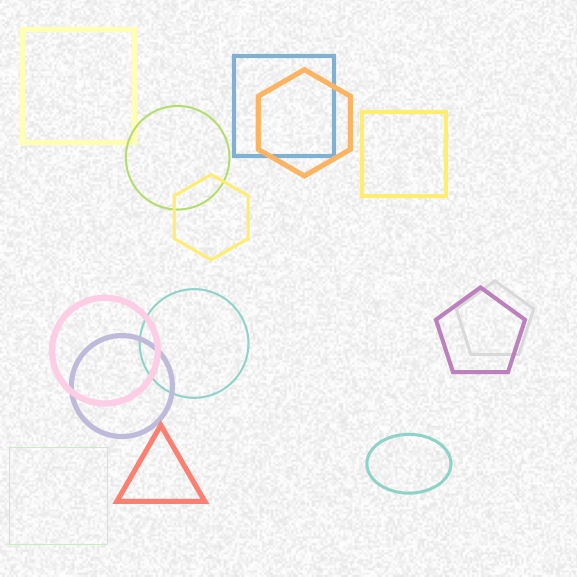[{"shape": "oval", "thickness": 1.5, "radius": 0.36, "center": [0.708, 0.196]}, {"shape": "circle", "thickness": 1, "radius": 0.47, "center": [0.336, 0.404]}, {"shape": "square", "thickness": 2.5, "radius": 0.49, "center": [0.135, 0.851]}, {"shape": "circle", "thickness": 2.5, "radius": 0.44, "center": [0.211, 0.331]}, {"shape": "triangle", "thickness": 2.5, "radius": 0.44, "center": [0.279, 0.175]}, {"shape": "square", "thickness": 2, "radius": 0.43, "center": [0.492, 0.816]}, {"shape": "hexagon", "thickness": 2.5, "radius": 0.46, "center": [0.527, 0.786]}, {"shape": "circle", "thickness": 1, "radius": 0.45, "center": [0.308, 0.726]}, {"shape": "circle", "thickness": 3, "radius": 0.46, "center": [0.182, 0.392]}, {"shape": "pentagon", "thickness": 1.5, "radius": 0.35, "center": [0.857, 0.442]}, {"shape": "pentagon", "thickness": 2, "radius": 0.41, "center": [0.832, 0.42]}, {"shape": "square", "thickness": 0.5, "radius": 0.42, "center": [0.1, 0.141]}, {"shape": "hexagon", "thickness": 1.5, "radius": 0.37, "center": [0.366, 0.623]}, {"shape": "square", "thickness": 2, "radius": 0.37, "center": [0.7, 0.733]}]